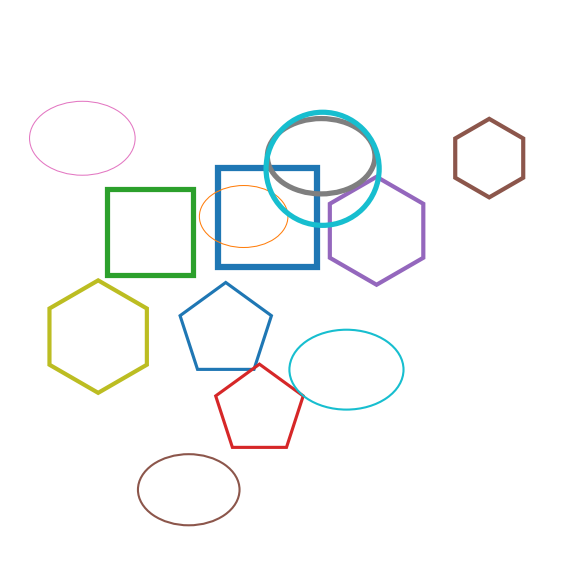[{"shape": "square", "thickness": 3, "radius": 0.43, "center": [0.463, 0.623]}, {"shape": "pentagon", "thickness": 1.5, "radius": 0.42, "center": [0.391, 0.427]}, {"shape": "oval", "thickness": 0.5, "radius": 0.38, "center": [0.422, 0.624]}, {"shape": "square", "thickness": 2.5, "radius": 0.37, "center": [0.259, 0.597]}, {"shape": "pentagon", "thickness": 1.5, "radius": 0.4, "center": [0.449, 0.289]}, {"shape": "hexagon", "thickness": 2, "radius": 0.47, "center": [0.652, 0.6]}, {"shape": "hexagon", "thickness": 2, "radius": 0.34, "center": [0.847, 0.725]}, {"shape": "oval", "thickness": 1, "radius": 0.44, "center": [0.327, 0.151]}, {"shape": "oval", "thickness": 0.5, "radius": 0.46, "center": [0.143, 0.76]}, {"shape": "oval", "thickness": 2.5, "radius": 0.47, "center": [0.556, 0.729]}, {"shape": "hexagon", "thickness": 2, "radius": 0.49, "center": [0.17, 0.416]}, {"shape": "oval", "thickness": 1, "radius": 0.49, "center": [0.6, 0.359]}, {"shape": "circle", "thickness": 2.5, "radius": 0.49, "center": [0.559, 0.707]}]